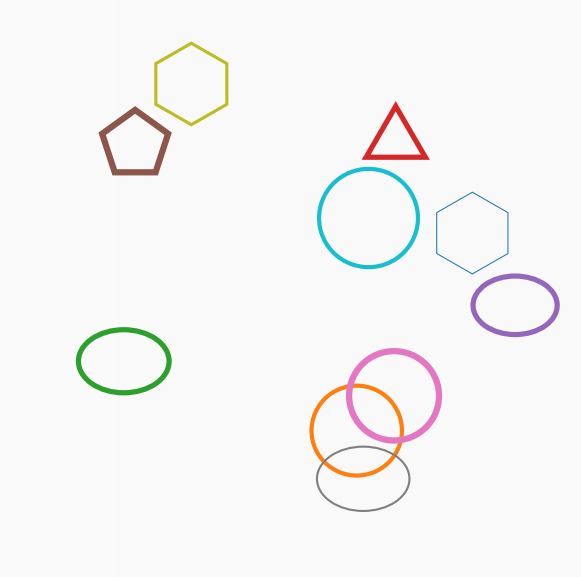[{"shape": "hexagon", "thickness": 0.5, "radius": 0.35, "center": [0.813, 0.596]}, {"shape": "circle", "thickness": 2, "radius": 0.39, "center": [0.614, 0.253]}, {"shape": "oval", "thickness": 2.5, "radius": 0.39, "center": [0.213, 0.374]}, {"shape": "triangle", "thickness": 2.5, "radius": 0.29, "center": [0.681, 0.756]}, {"shape": "oval", "thickness": 2.5, "radius": 0.36, "center": [0.886, 0.47]}, {"shape": "pentagon", "thickness": 3, "radius": 0.3, "center": [0.233, 0.749]}, {"shape": "circle", "thickness": 3, "radius": 0.39, "center": [0.678, 0.314]}, {"shape": "oval", "thickness": 1, "radius": 0.4, "center": [0.625, 0.17]}, {"shape": "hexagon", "thickness": 1.5, "radius": 0.35, "center": [0.329, 0.854]}, {"shape": "circle", "thickness": 2, "radius": 0.43, "center": [0.634, 0.622]}]